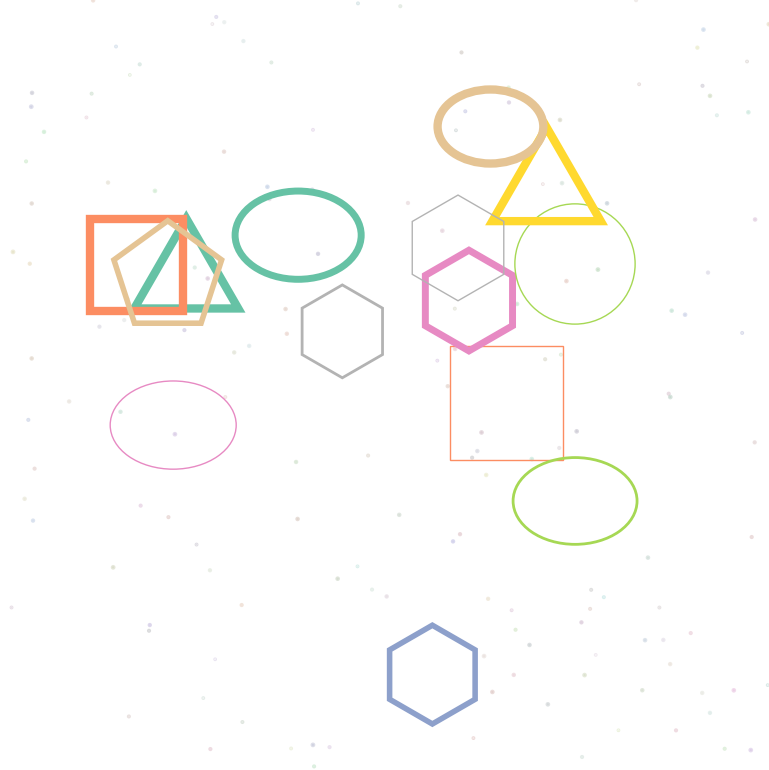[{"shape": "oval", "thickness": 2.5, "radius": 0.41, "center": [0.387, 0.695]}, {"shape": "triangle", "thickness": 3, "radius": 0.39, "center": [0.242, 0.638]}, {"shape": "square", "thickness": 3, "radius": 0.3, "center": [0.177, 0.656]}, {"shape": "square", "thickness": 0.5, "radius": 0.37, "center": [0.658, 0.477]}, {"shape": "hexagon", "thickness": 2, "radius": 0.32, "center": [0.562, 0.124]}, {"shape": "oval", "thickness": 0.5, "radius": 0.41, "center": [0.225, 0.448]}, {"shape": "hexagon", "thickness": 2.5, "radius": 0.33, "center": [0.609, 0.61]}, {"shape": "circle", "thickness": 0.5, "radius": 0.39, "center": [0.747, 0.657]}, {"shape": "oval", "thickness": 1, "radius": 0.4, "center": [0.747, 0.349]}, {"shape": "triangle", "thickness": 3, "radius": 0.41, "center": [0.71, 0.753]}, {"shape": "oval", "thickness": 3, "radius": 0.34, "center": [0.637, 0.836]}, {"shape": "pentagon", "thickness": 2, "radius": 0.37, "center": [0.218, 0.64]}, {"shape": "hexagon", "thickness": 1, "radius": 0.3, "center": [0.445, 0.57]}, {"shape": "hexagon", "thickness": 0.5, "radius": 0.34, "center": [0.595, 0.678]}]